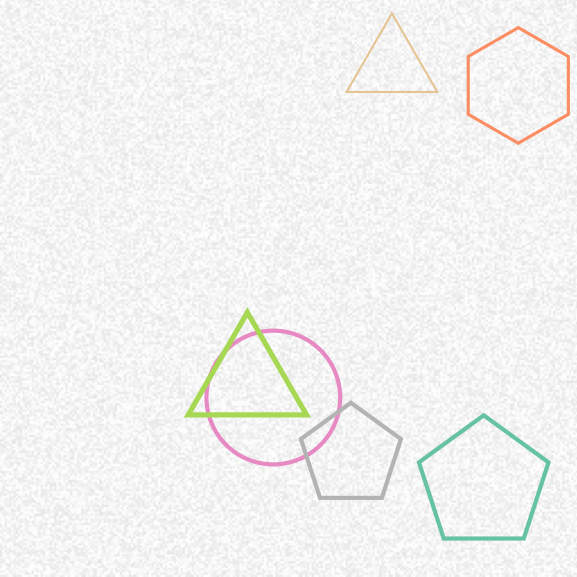[{"shape": "pentagon", "thickness": 2, "radius": 0.59, "center": [0.838, 0.162]}, {"shape": "hexagon", "thickness": 1.5, "radius": 0.5, "center": [0.897, 0.851]}, {"shape": "circle", "thickness": 2, "radius": 0.58, "center": [0.473, 0.311]}, {"shape": "triangle", "thickness": 2.5, "radius": 0.59, "center": [0.428, 0.34]}, {"shape": "triangle", "thickness": 1, "radius": 0.45, "center": [0.679, 0.885]}, {"shape": "pentagon", "thickness": 2, "radius": 0.46, "center": [0.608, 0.211]}]